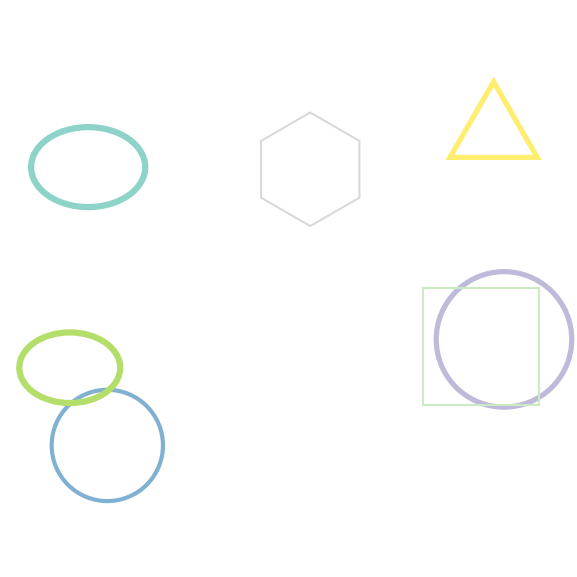[{"shape": "oval", "thickness": 3, "radius": 0.49, "center": [0.153, 0.71]}, {"shape": "circle", "thickness": 2.5, "radius": 0.59, "center": [0.873, 0.411]}, {"shape": "circle", "thickness": 2, "radius": 0.48, "center": [0.186, 0.228]}, {"shape": "oval", "thickness": 3, "radius": 0.44, "center": [0.121, 0.362]}, {"shape": "hexagon", "thickness": 1, "radius": 0.49, "center": [0.537, 0.706]}, {"shape": "square", "thickness": 1, "radius": 0.5, "center": [0.833, 0.399]}, {"shape": "triangle", "thickness": 2.5, "radius": 0.44, "center": [0.855, 0.77]}]